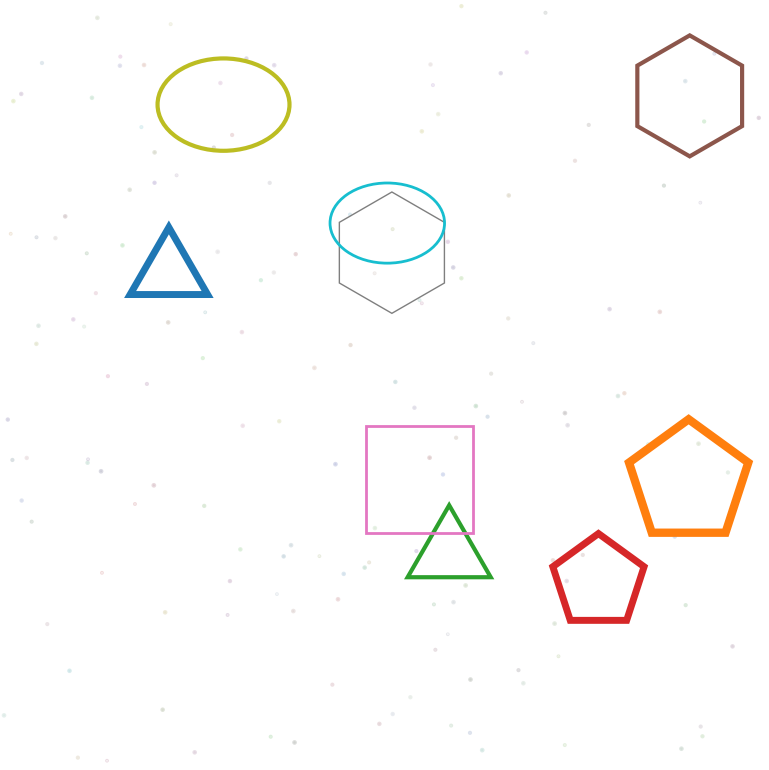[{"shape": "triangle", "thickness": 2.5, "radius": 0.29, "center": [0.219, 0.647]}, {"shape": "pentagon", "thickness": 3, "radius": 0.41, "center": [0.894, 0.374]}, {"shape": "triangle", "thickness": 1.5, "radius": 0.31, "center": [0.583, 0.282]}, {"shape": "pentagon", "thickness": 2.5, "radius": 0.31, "center": [0.777, 0.245]}, {"shape": "hexagon", "thickness": 1.5, "radius": 0.39, "center": [0.896, 0.875]}, {"shape": "square", "thickness": 1, "radius": 0.35, "center": [0.545, 0.378]}, {"shape": "hexagon", "thickness": 0.5, "radius": 0.39, "center": [0.509, 0.672]}, {"shape": "oval", "thickness": 1.5, "radius": 0.43, "center": [0.29, 0.864]}, {"shape": "oval", "thickness": 1, "radius": 0.37, "center": [0.503, 0.71]}]